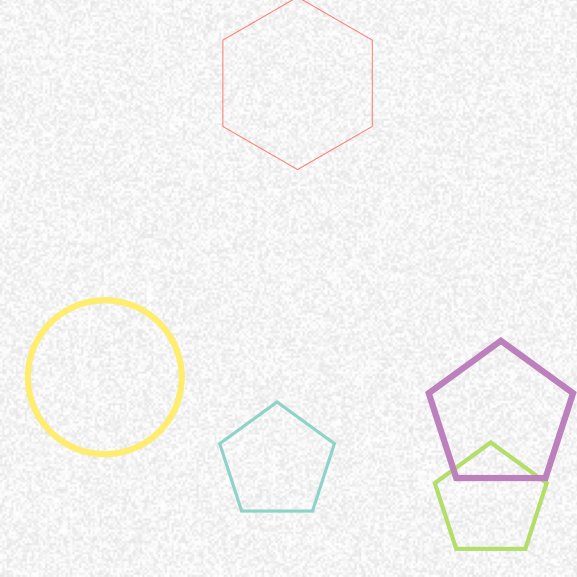[{"shape": "pentagon", "thickness": 1.5, "radius": 0.52, "center": [0.48, 0.199]}, {"shape": "hexagon", "thickness": 0.5, "radius": 0.75, "center": [0.515, 0.855]}, {"shape": "pentagon", "thickness": 2, "radius": 0.51, "center": [0.85, 0.131]}, {"shape": "pentagon", "thickness": 3, "radius": 0.66, "center": [0.867, 0.278]}, {"shape": "circle", "thickness": 3, "radius": 0.67, "center": [0.181, 0.346]}]